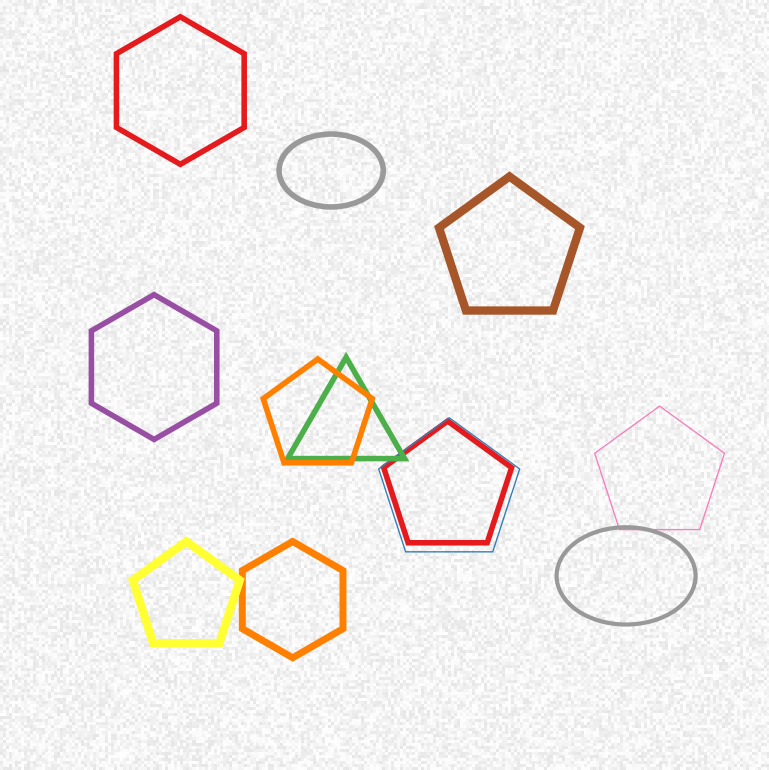[{"shape": "hexagon", "thickness": 2, "radius": 0.48, "center": [0.234, 0.882]}, {"shape": "pentagon", "thickness": 2, "radius": 0.44, "center": [0.581, 0.366]}, {"shape": "pentagon", "thickness": 0.5, "radius": 0.48, "center": [0.583, 0.361]}, {"shape": "triangle", "thickness": 2, "radius": 0.44, "center": [0.449, 0.448]}, {"shape": "hexagon", "thickness": 2, "radius": 0.47, "center": [0.2, 0.523]}, {"shape": "hexagon", "thickness": 2.5, "radius": 0.38, "center": [0.38, 0.221]}, {"shape": "pentagon", "thickness": 2, "radius": 0.37, "center": [0.413, 0.459]}, {"shape": "pentagon", "thickness": 3, "radius": 0.37, "center": [0.242, 0.224]}, {"shape": "pentagon", "thickness": 3, "radius": 0.48, "center": [0.662, 0.675]}, {"shape": "pentagon", "thickness": 0.5, "radius": 0.44, "center": [0.857, 0.384]}, {"shape": "oval", "thickness": 2, "radius": 0.34, "center": [0.43, 0.779]}, {"shape": "oval", "thickness": 1.5, "radius": 0.45, "center": [0.813, 0.252]}]